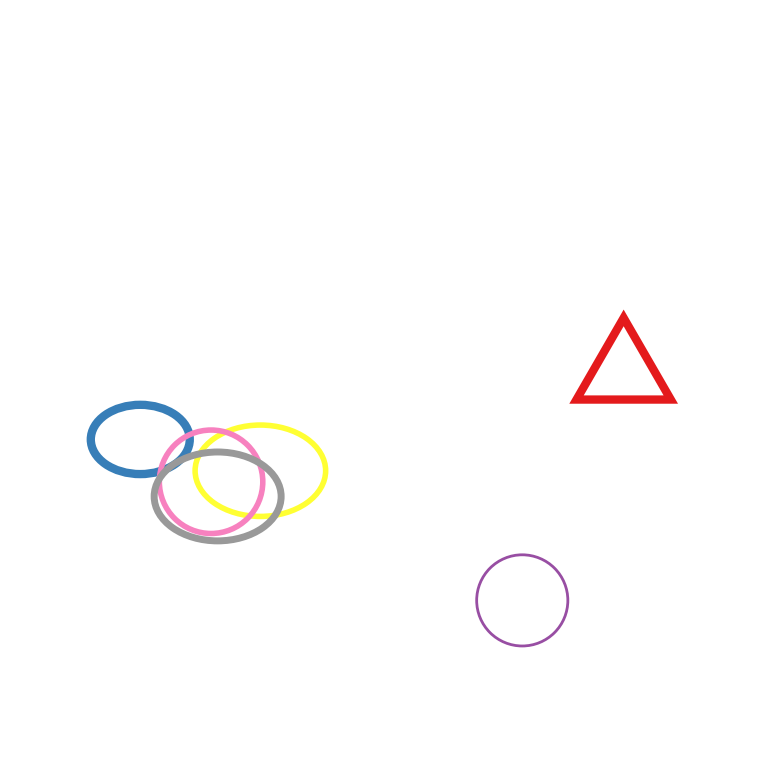[{"shape": "triangle", "thickness": 3, "radius": 0.35, "center": [0.81, 0.516]}, {"shape": "oval", "thickness": 3, "radius": 0.32, "center": [0.182, 0.429]}, {"shape": "circle", "thickness": 1, "radius": 0.3, "center": [0.678, 0.22]}, {"shape": "oval", "thickness": 2, "radius": 0.42, "center": [0.338, 0.389]}, {"shape": "circle", "thickness": 2, "radius": 0.34, "center": [0.274, 0.374]}, {"shape": "oval", "thickness": 2.5, "radius": 0.41, "center": [0.283, 0.355]}]